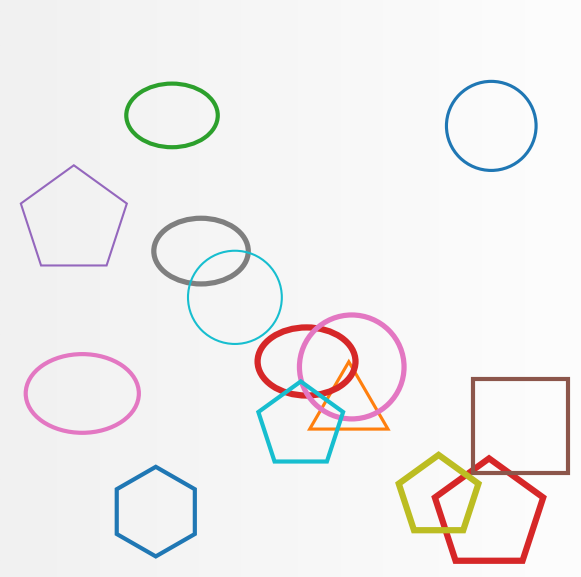[{"shape": "circle", "thickness": 1.5, "radius": 0.39, "center": [0.845, 0.781]}, {"shape": "hexagon", "thickness": 2, "radius": 0.39, "center": [0.268, 0.113]}, {"shape": "triangle", "thickness": 1.5, "radius": 0.39, "center": [0.6, 0.295]}, {"shape": "oval", "thickness": 2, "radius": 0.39, "center": [0.296, 0.799]}, {"shape": "pentagon", "thickness": 3, "radius": 0.49, "center": [0.841, 0.107]}, {"shape": "oval", "thickness": 3, "radius": 0.42, "center": [0.527, 0.373]}, {"shape": "pentagon", "thickness": 1, "radius": 0.48, "center": [0.127, 0.617]}, {"shape": "square", "thickness": 2, "radius": 0.41, "center": [0.895, 0.262]}, {"shape": "circle", "thickness": 2.5, "radius": 0.45, "center": [0.605, 0.364]}, {"shape": "oval", "thickness": 2, "radius": 0.49, "center": [0.142, 0.318]}, {"shape": "oval", "thickness": 2.5, "radius": 0.41, "center": [0.346, 0.564]}, {"shape": "pentagon", "thickness": 3, "radius": 0.36, "center": [0.755, 0.139]}, {"shape": "circle", "thickness": 1, "radius": 0.4, "center": [0.404, 0.484]}, {"shape": "pentagon", "thickness": 2, "radius": 0.38, "center": [0.517, 0.262]}]